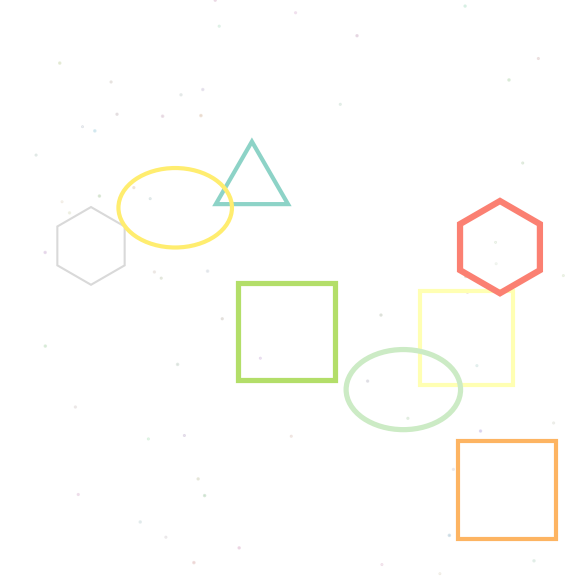[{"shape": "triangle", "thickness": 2, "radius": 0.36, "center": [0.436, 0.682]}, {"shape": "square", "thickness": 2, "radius": 0.4, "center": [0.808, 0.414]}, {"shape": "hexagon", "thickness": 3, "radius": 0.4, "center": [0.866, 0.571]}, {"shape": "square", "thickness": 2, "radius": 0.42, "center": [0.878, 0.15]}, {"shape": "square", "thickness": 2.5, "radius": 0.42, "center": [0.495, 0.426]}, {"shape": "hexagon", "thickness": 1, "radius": 0.34, "center": [0.158, 0.573]}, {"shape": "oval", "thickness": 2.5, "radius": 0.5, "center": [0.698, 0.325]}, {"shape": "oval", "thickness": 2, "radius": 0.49, "center": [0.303, 0.639]}]